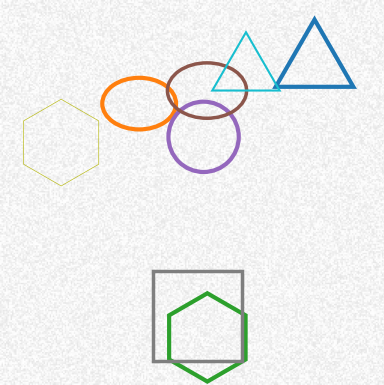[{"shape": "triangle", "thickness": 3, "radius": 0.58, "center": [0.817, 0.833]}, {"shape": "oval", "thickness": 3, "radius": 0.48, "center": [0.361, 0.731]}, {"shape": "hexagon", "thickness": 3, "radius": 0.57, "center": [0.539, 0.124]}, {"shape": "circle", "thickness": 3, "radius": 0.46, "center": [0.529, 0.645]}, {"shape": "oval", "thickness": 2.5, "radius": 0.51, "center": [0.538, 0.765]}, {"shape": "square", "thickness": 2.5, "radius": 0.58, "center": [0.513, 0.179]}, {"shape": "hexagon", "thickness": 0.5, "radius": 0.56, "center": [0.159, 0.63]}, {"shape": "triangle", "thickness": 1.5, "radius": 0.5, "center": [0.639, 0.815]}]